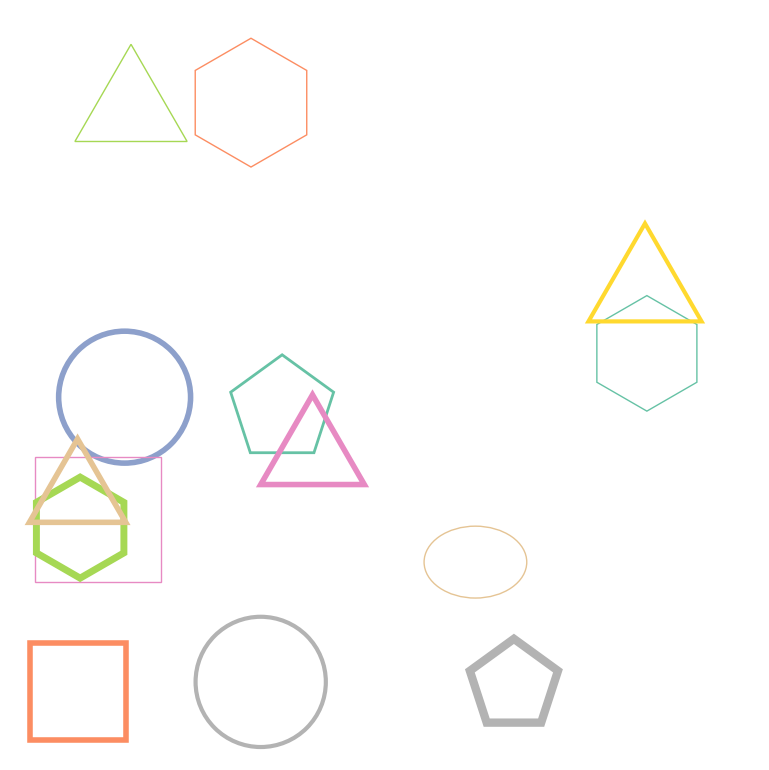[{"shape": "pentagon", "thickness": 1, "radius": 0.35, "center": [0.366, 0.469]}, {"shape": "hexagon", "thickness": 0.5, "radius": 0.38, "center": [0.84, 0.541]}, {"shape": "hexagon", "thickness": 0.5, "radius": 0.42, "center": [0.326, 0.867]}, {"shape": "square", "thickness": 2, "radius": 0.31, "center": [0.101, 0.101]}, {"shape": "circle", "thickness": 2, "radius": 0.43, "center": [0.162, 0.484]}, {"shape": "triangle", "thickness": 2, "radius": 0.39, "center": [0.406, 0.41]}, {"shape": "square", "thickness": 0.5, "radius": 0.41, "center": [0.127, 0.325]}, {"shape": "hexagon", "thickness": 2.5, "radius": 0.33, "center": [0.104, 0.315]}, {"shape": "triangle", "thickness": 0.5, "radius": 0.42, "center": [0.17, 0.858]}, {"shape": "triangle", "thickness": 1.5, "radius": 0.42, "center": [0.838, 0.625]}, {"shape": "oval", "thickness": 0.5, "radius": 0.33, "center": [0.617, 0.27]}, {"shape": "triangle", "thickness": 2, "radius": 0.36, "center": [0.101, 0.358]}, {"shape": "pentagon", "thickness": 3, "radius": 0.3, "center": [0.667, 0.11]}, {"shape": "circle", "thickness": 1.5, "radius": 0.42, "center": [0.339, 0.114]}]